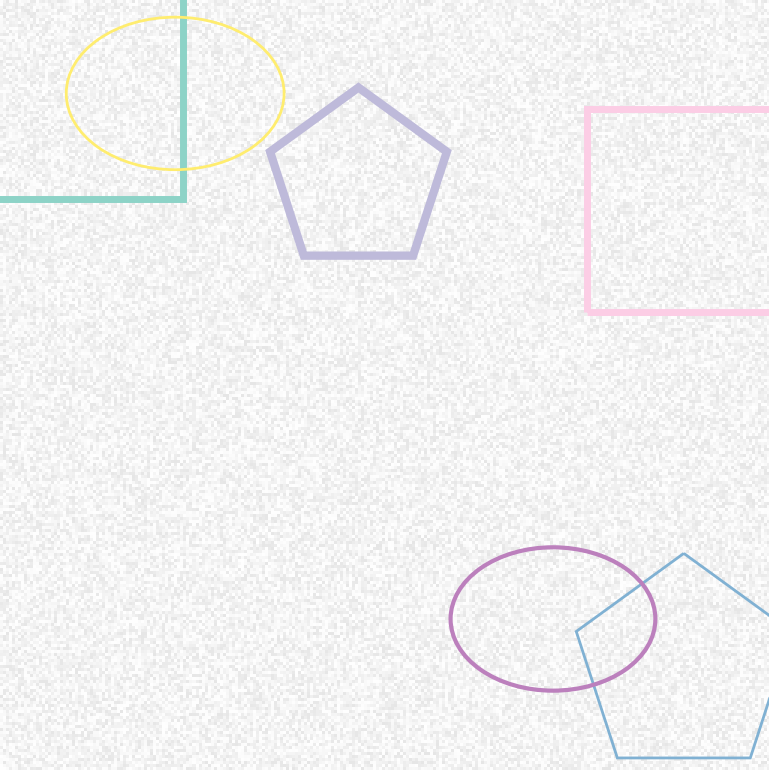[{"shape": "square", "thickness": 2.5, "radius": 0.69, "center": [0.101, 0.879]}, {"shape": "pentagon", "thickness": 3, "radius": 0.6, "center": [0.466, 0.766]}, {"shape": "pentagon", "thickness": 1, "radius": 0.73, "center": [0.888, 0.134]}, {"shape": "square", "thickness": 2.5, "radius": 0.66, "center": [0.894, 0.727]}, {"shape": "oval", "thickness": 1.5, "radius": 0.66, "center": [0.718, 0.196]}, {"shape": "oval", "thickness": 1, "radius": 0.71, "center": [0.228, 0.879]}]